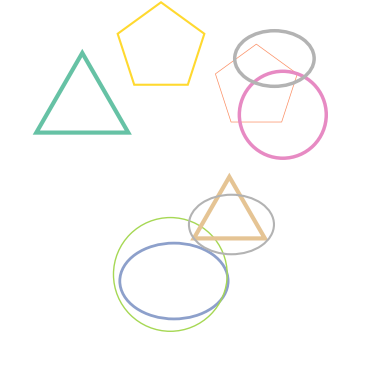[{"shape": "triangle", "thickness": 3, "radius": 0.69, "center": [0.214, 0.725]}, {"shape": "pentagon", "thickness": 0.5, "radius": 0.56, "center": [0.666, 0.774]}, {"shape": "oval", "thickness": 2, "radius": 0.7, "center": [0.452, 0.27]}, {"shape": "circle", "thickness": 2.5, "radius": 0.56, "center": [0.735, 0.702]}, {"shape": "circle", "thickness": 1, "radius": 0.74, "center": [0.442, 0.287]}, {"shape": "pentagon", "thickness": 1.5, "radius": 0.59, "center": [0.418, 0.876]}, {"shape": "triangle", "thickness": 3, "radius": 0.53, "center": [0.596, 0.434]}, {"shape": "oval", "thickness": 2.5, "radius": 0.52, "center": [0.713, 0.848]}, {"shape": "oval", "thickness": 1.5, "radius": 0.55, "center": [0.601, 0.417]}]